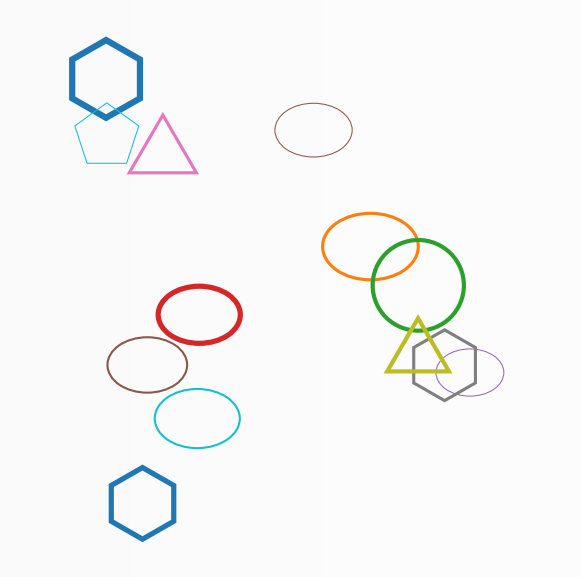[{"shape": "hexagon", "thickness": 3, "radius": 0.34, "center": [0.183, 0.862]}, {"shape": "hexagon", "thickness": 2.5, "radius": 0.31, "center": [0.245, 0.127]}, {"shape": "oval", "thickness": 1.5, "radius": 0.41, "center": [0.637, 0.572]}, {"shape": "circle", "thickness": 2, "radius": 0.39, "center": [0.72, 0.505]}, {"shape": "oval", "thickness": 2.5, "radius": 0.35, "center": [0.343, 0.454]}, {"shape": "oval", "thickness": 0.5, "radius": 0.29, "center": [0.808, 0.354]}, {"shape": "oval", "thickness": 1, "radius": 0.34, "center": [0.253, 0.367]}, {"shape": "oval", "thickness": 0.5, "radius": 0.33, "center": [0.539, 0.774]}, {"shape": "triangle", "thickness": 1.5, "radius": 0.33, "center": [0.28, 0.733]}, {"shape": "hexagon", "thickness": 1.5, "radius": 0.31, "center": [0.765, 0.367]}, {"shape": "triangle", "thickness": 2, "radius": 0.31, "center": [0.719, 0.387]}, {"shape": "pentagon", "thickness": 0.5, "radius": 0.29, "center": [0.184, 0.763]}, {"shape": "oval", "thickness": 1, "radius": 0.37, "center": [0.339, 0.274]}]